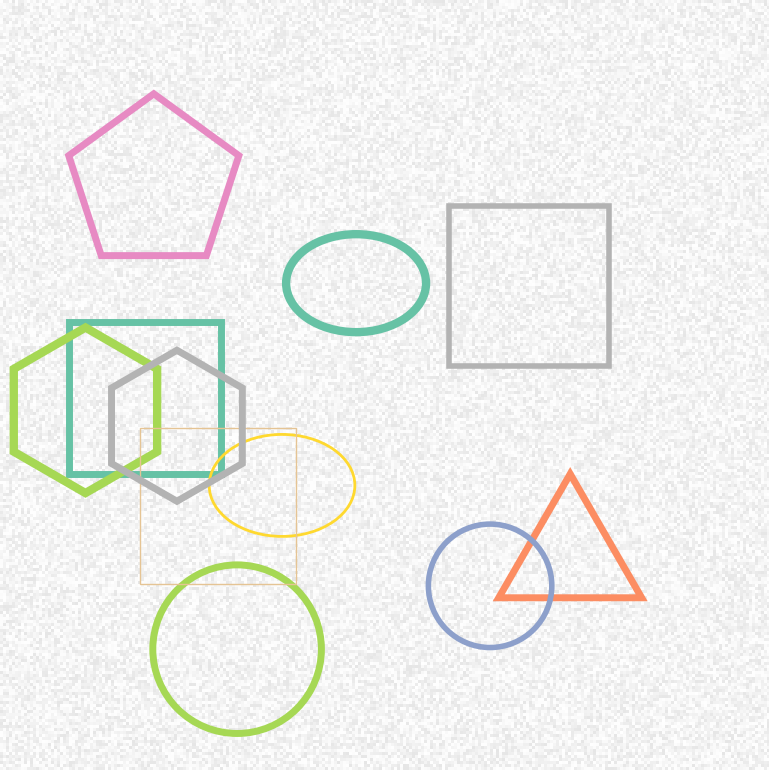[{"shape": "square", "thickness": 2.5, "radius": 0.49, "center": [0.188, 0.483]}, {"shape": "oval", "thickness": 3, "radius": 0.45, "center": [0.462, 0.632]}, {"shape": "triangle", "thickness": 2.5, "radius": 0.54, "center": [0.741, 0.277]}, {"shape": "circle", "thickness": 2, "radius": 0.4, "center": [0.636, 0.239]}, {"shape": "pentagon", "thickness": 2.5, "radius": 0.58, "center": [0.2, 0.762]}, {"shape": "circle", "thickness": 2.5, "radius": 0.55, "center": [0.308, 0.157]}, {"shape": "hexagon", "thickness": 3, "radius": 0.54, "center": [0.111, 0.467]}, {"shape": "oval", "thickness": 1, "radius": 0.47, "center": [0.366, 0.37]}, {"shape": "square", "thickness": 0.5, "radius": 0.51, "center": [0.283, 0.343]}, {"shape": "hexagon", "thickness": 2.5, "radius": 0.49, "center": [0.23, 0.447]}, {"shape": "square", "thickness": 2, "radius": 0.52, "center": [0.687, 0.628]}]